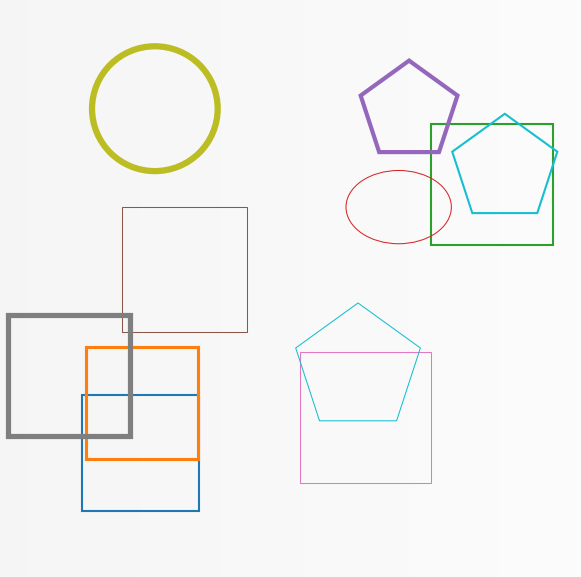[{"shape": "square", "thickness": 1, "radius": 0.5, "center": [0.242, 0.215]}, {"shape": "square", "thickness": 1.5, "radius": 0.48, "center": [0.244, 0.301]}, {"shape": "square", "thickness": 1, "radius": 0.53, "center": [0.847, 0.68]}, {"shape": "oval", "thickness": 0.5, "radius": 0.45, "center": [0.686, 0.64]}, {"shape": "pentagon", "thickness": 2, "radius": 0.44, "center": [0.704, 0.807]}, {"shape": "square", "thickness": 0.5, "radius": 0.54, "center": [0.317, 0.533]}, {"shape": "square", "thickness": 0.5, "radius": 0.57, "center": [0.629, 0.277]}, {"shape": "square", "thickness": 2.5, "radius": 0.52, "center": [0.119, 0.348]}, {"shape": "circle", "thickness": 3, "radius": 0.54, "center": [0.266, 0.811]}, {"shape": "pentagon", "thickness": 0.5, "radius": 0.56, "center": [0.616, 0.362]}, {"shape": "pentagon", "thickness": 1, "radius": 0.48, "center": [0.868, 0.707]}]